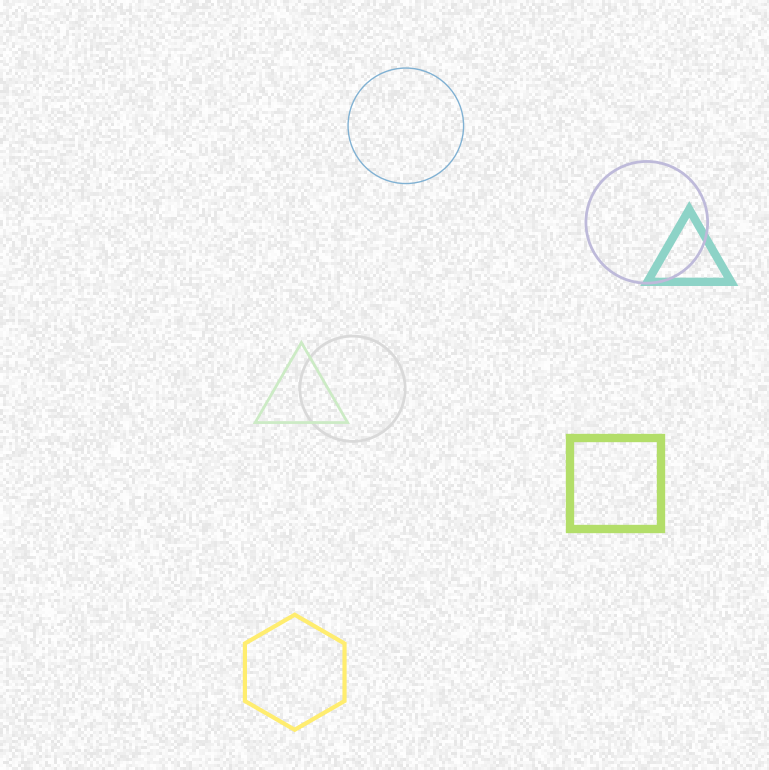[{"shape": "triangle", "thickness": 3, "radius": 0.31, "center": [0.895, 0.665]}, {"shape": "circle", "thickness": 1, "radius": 0.4, "center": [0.84, 0.711]}, {"shape": "circle", "thickness": 0.5, "radius": 0.38, "center": [0.527, 0.837]}, {"shape": "square", "thickness": 3, "radius": 0.3, "center": [0.799, 0.373]}, {"shape": "circle", "thickness": 1, "radius": 0.34, "center": [0.458, 0.495]}, {"shape": "triangle", "thickness": 1, "radius": 0.35, "center": [0.391, 0.486]}, {"shape": "hexagon", "thickness": 1.5, "radius": 0.37, "center": [0.383, 0.127]}]